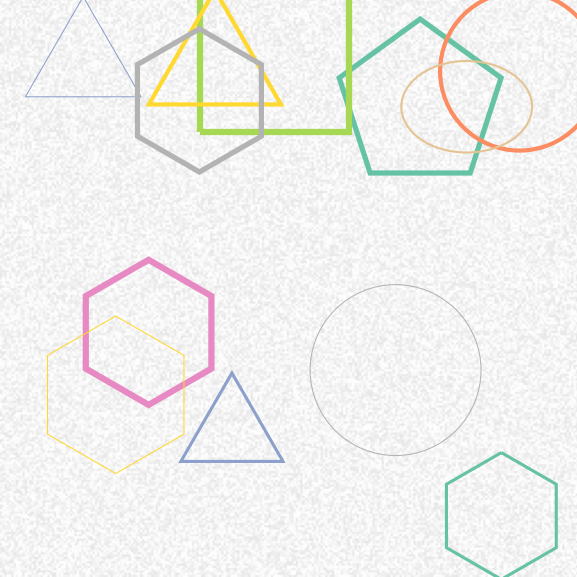[{"shape": "hexagon", "thickness": 1.5, "radius": 0.55, "center": [0.868, 0.106]}, {"shape": "pentagon", "thickness": 2.5, "radius": 0.74, "center": [0.728, 0.819]}, {"shape": "circle", "thickness": 2, "radius": 0.69, "center": [0.9, 0.876]}, {"shape": "triangle", "thickness": 0.5, "radius": 0.58, "center": [0.144, 0.889]}, {"shape": "triangle", "thickness": 1.5, "radius": 0.51, "center": [0.402, 0.251]}, {"shape": "hexagon", "thickness": 3, "radius": 0.63, "center": [0.257, 0.424]}, {"shape": "square", "thickness": 3, "radius": 0.64, "center": [0.475, 0.899]}, {"shape": "hexagon", "thickness": 0.5, "radius": 0.68, "center": [0.2, 0.316]}, {"shape": "triangle", "thickness": 2, "radius": 0.66, "center": [0.372, 0.884]}, {"shape": "oval", "thickness": 1, "radius": 0.57, "center": [0.808, 0.814]}, {"shape": "hexagon", "thickness": 2.5, "radius": 0.62, "center": [0.345, 0.825]}, {"shape": "circle", "thickness": 0.5, "radius": 0.74, "center": [0.685, 0.358]}]